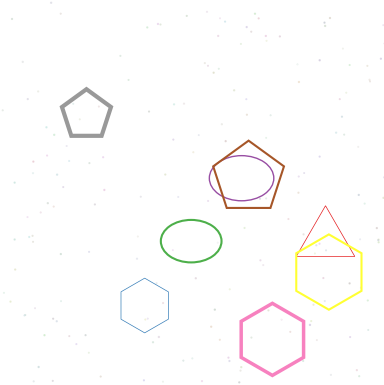[{"shape": "triangle", "thickness": 0.5, "radius": 0.44, "center": [0.845, 0.378]}, {"shape": "hexagon", "thickness": 0.5, "radius": 0.36, "center": [0.376, 0.206]}, {"shape": "oval", "thickness": 1.5, "radius": 0.39, "center": [0.497, 0.374]}, {"shape": "oval", "thickness": 1, "radius": 0.42, "center": [0.627, 0.537]}, {"shape": "hexagon", "thickness": 1.5, "radius": 0.49, "center": [0.854, 0.293]}, {"shape": "pentagon", "thickness": 1.5, "radius": 0.48, "center": [0.646, 0.538]}, {"shape": "hexagon", "thickness": 2.5, "radius": 0.47, "center": [0.707, 0.119]}, {"shape": "pentagon", "thickness": 3, "radius": 0.33, "center": [0.225, 0.701]}]